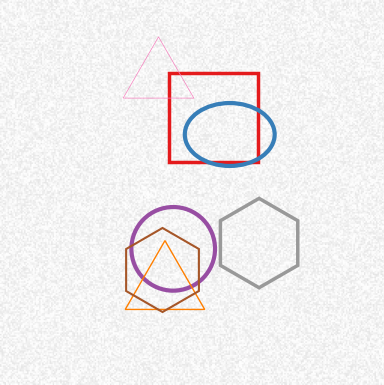[{"shape": "square", "thickness": 2.5, "radius": 0.58, "center": [0.554, 0.694]}, {"shape": "oval", "thickness": 3, "radius": 0.58, "center": [0.597, 0.651]}, {"shape": "circle", "thickness": 3, "radius": 0.54, "center": [0.45, 0.354]}, {"shape": "triangle", "thickness": 1, "radius": 0.6, "center": [0.428, 0.256]}, {"shape": "hexagon", "thickness": 1.5, "radius": 0.55, "center": [0.422, 0.299]}, {"shape": "triangle", "thickness": 0.5, "radius": 0.53, "center": [0.412, 0.798]}, {"shape": "hexagon", "thickness": 2.5, "radius": 0.58, "center": [0.673, 0.369]}]